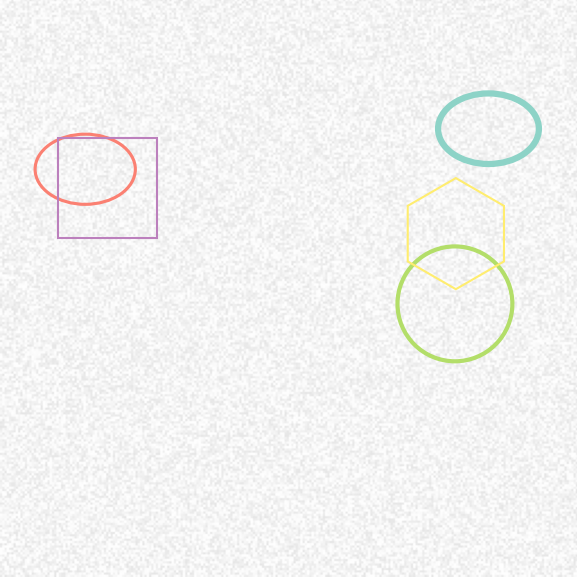[{"shape": "oval", "thickness": 3, "radius": 0.44, "center": [0.846, 0.776]}, {"shape": "oval", "thickness": 1.5, "radius": 0.43, "center": [0.148, 0.706]}, {"shape": "circle", "thickness": 2, "radius": 0.5, "center": [0.788, 0.473]}, {"shape": "square", "thickness": 1, "radius": 0.43, "center": [0.186, 0.673]}, {"shape": "hexagon", "thickness": 1, "radius": 0.48, "center": [0.789, 0.595]}]